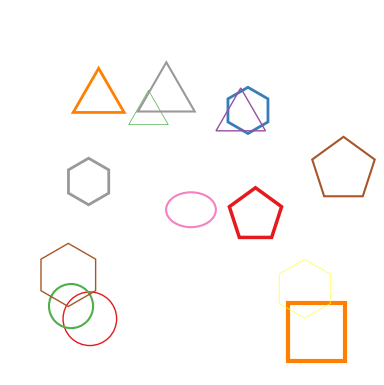[{"shape": "pentagon", "thickness": 2.5, "radius": 0.36, "center": [0.664, 0.441]}, {"shape": "circle", "thickness": 1, "radius": 0.35, "center": [0.233, 0.172]}, {"shape": "hexagon", "thickness": 2, "radius": 0.3, "center": [0.644, 0.713]}, {"shape": "triangle", "thickness": 0.5, "radius": 0.3, "center": [0.386, 0.706]}, {"shape": "circle", "thickness": 1.5, "radius": 0.29, "center": [0.185, 0.205]}, {"shape": "triangle", "thickness": 1, "radius": 0.37, "center": [0.625, 0.697]}, {"shape": "square", "thickness": 3, "radius": 0.37, "center": [0.822, 0.138]}, {"shape": "triangle", "thickness": 2, "radius": 0.38, "center": [0.256, 0.746]}, {"shape": "hexagon", "thickness": 0.5, "radius": 0.38, "center": [0.791, 0.25]}, {"shape": "pentagon", "thickness": 1.5, "radius": 0.43, "center": [0.892, 0.559]}, {"shape": "hexagon", "thickness": 1, "radius": 0.41, "center": [0.177, 0.286]}, {"shape": "oval", "thickness": 1.5, "radius": 0.32, "center": [0.496, 0.455]}, {"shape": "triangle", "thickness": 1.5, "radius": 0.43, "center": [0.432, 0.753]}, {"shape": "hexagon", "thickness": 2, "radius": 0.3, "center": [0.23, 0.529]}]